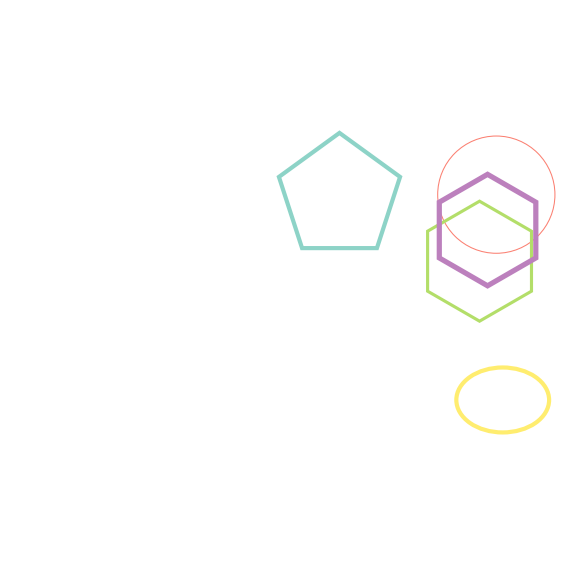[{"shape": "pentagon", "thickness": 2, "radius": 0.55, "center": [0.588, 0.659]}, {"shape": "circle", "thickness": 0.5, "radius": 0.51, "center": [0.859, 0.662]}, {"shape": "hexagon", "thickness": 1.5, "radius": 0.52, "center": [0.83, 0.547]}, {"shape": "hexagon", "thickness": 2.5, "radius": 0.48, "center": [0.844, 0.601]}, {"shape": "oval", "thickness": 2, "radius": 0.4, "center": [0.871, 0.307]}]